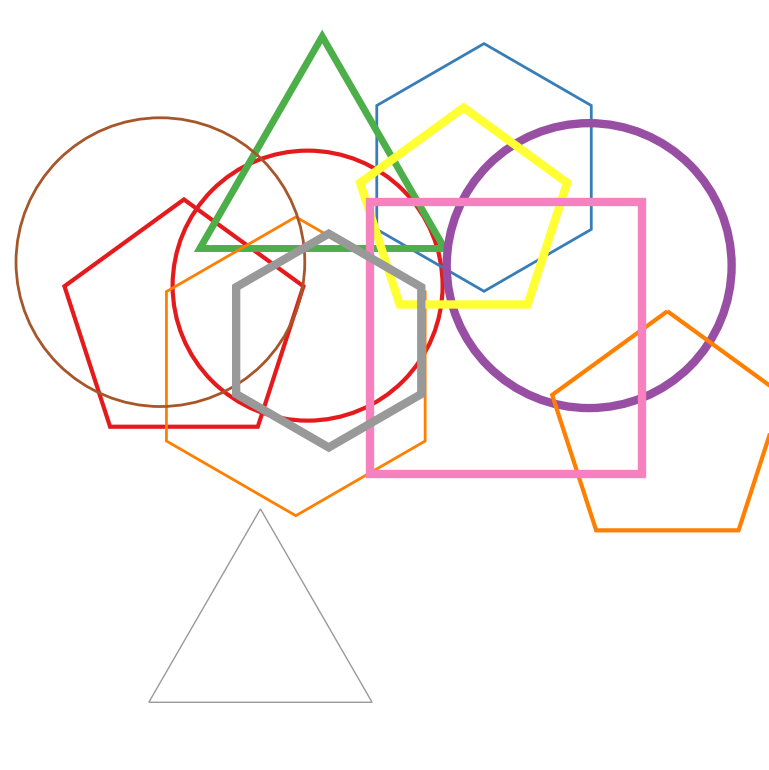[{"shape": "circle", "thickness": 1.5, "radius": 0.88, "center": [0.399, 0.629]}, {"shape": "pentagon", "thickness": 1.5, "radius": 0.82, "center": [0.239, 0.578]}, {"shape": "hexagon", "thickness": 1, "radius": 0.8, "center": [0.629, 0.783]}, {"shape": "triangle", "thickness": 2.5, "radius": 0.92, "center": [0.418, 0.769]}, {"shape": "circle", "thickness": 3, "radius": 0.93, "center": [0.765, 0.655]}, {"shape": "hexagon", "thickness": 1, "radius": 0.97, "center": [0.384, 0.524]}, {"shape": "pentagon", "thickness": 1.5, "radius": 0.79, "center": [0.867, 0.439]}, {"shape": "pentagon", "thickness": 3, "radius": 0.71, "center": [0.602, 0.719]}, {"shape": "circle", "thickness": 1, "radius": 0.94, "center": [0.208, 0.66]}, {"shape": "square", "thickness": 3, "radius": 0.88, "center": [0.657, 0.561]}, {"shape": "hexagon", "thickness": 3, "radius": 0.69, "center": [0.427, 0.558]}, {"shape": "triangle", "thickness": 0.5, "radius": 0.84, "center": [0.338, 0.172]}]